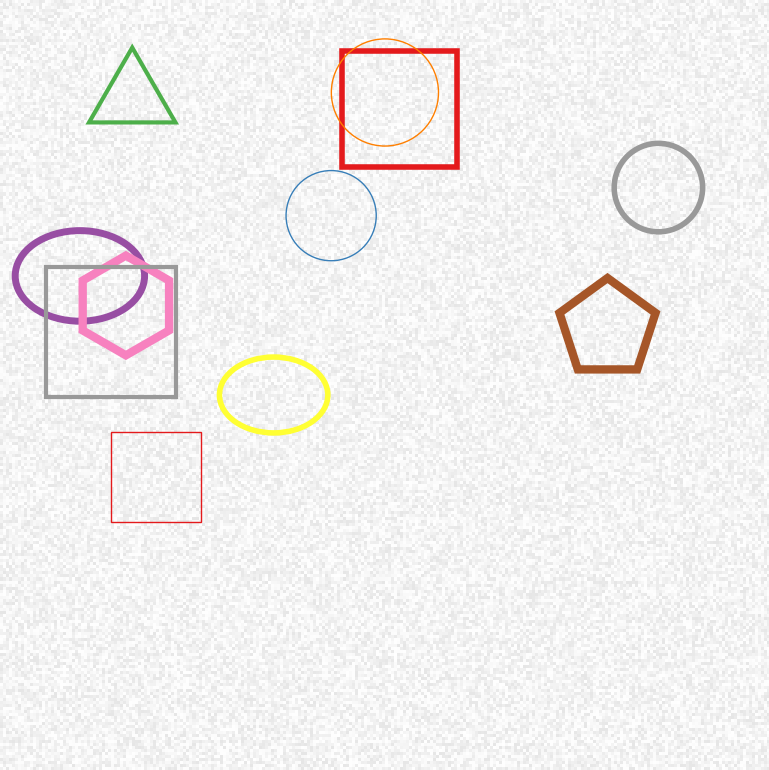[{"shape": "square", "thickness": 2, "radius": 0.37, "center": [0.519, 0.858]}, {"shape": "square", "thickness": 0.5, "radius": 0.29, "center": [0.203, 0.38]}, {"shape": "circle", "thickness": 0.5, "radius": 0.29, "center": [0.43, 0.72]}, {"shape": "triangle", "thickness": 1.5, "radius": 0.32, "center": [0.172, 0.873]}, {"shape": "oval", "thickness": 2.5, "radius": 0.42, "center": [0.104, 0.642]}, {"shape": "circle", "thickness": 0.5, "radius": 0.35, "center": [0.5, 0.88]}, {"shape": "oval", "thickness": 2, "radius": 0.35, "center": [0.355, 0.487]}, {"shape": "pentagon", "thickness": 3, "radius": 0.33, "center": [0.789, 0.573]}, {"shape": "hexagon", "thickness": 3, "radius": 0.32, "center": [0.163, 0.603]}, {"shape": "circle", "thickness": 2, "radius": 0.29, "center": [0.855, 0.756]}, {"shape": "square", "thickness": 1.5, "radius": 0.42, "center": [0.144, 0.569]}]